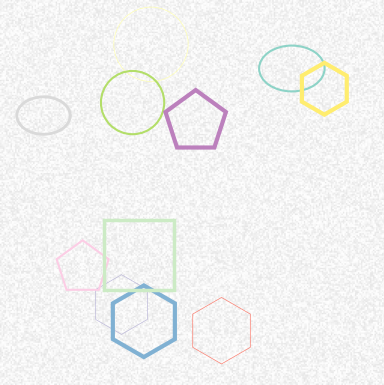[{"shape": "oval", "thickness": 1.5, "radius": 0.43, "center": [0.758, 0.822]}, {"shape": "circle", "thickness": 0.5, "radius": 0.48, "center": [0.392, 0.885]}, {"shape": "hexagon", "thickness": 0.5, "radius": 0.39, "center": [0.316, 0.209]}, {"shape": "hexagon", "thickness": 0.5, "radius": 0.43, "center": [0.575, 0.141]}, {"shape": "hexagon", "thickness": 3, "radius": 0.47, "center": [0.374, 0.166]}, {"shape": "circle", "thickness": 1.5, "radius": 0.41, "center": [0.344, 0.734]}, {"shape": "pentagon", "thickness": 1.5, "radius": 0.36, "center": [0.215, 0.305]}, {"shape": "oval", "thickness": 2, "radius": 0.35, "center": [0.113, 0.7]}, {"shape": "pentagon", "thickness": 3, "radius": 0.41, "center": [0.508, 0.684]}, {"shape": "square", "thickness": 2.5, "radius": 0.45, "center": [0.362, 0.338]}, {"shape": "hexagon", "thickness": 3, "radius": 0.34, "center": [0.842, 0.77]}]